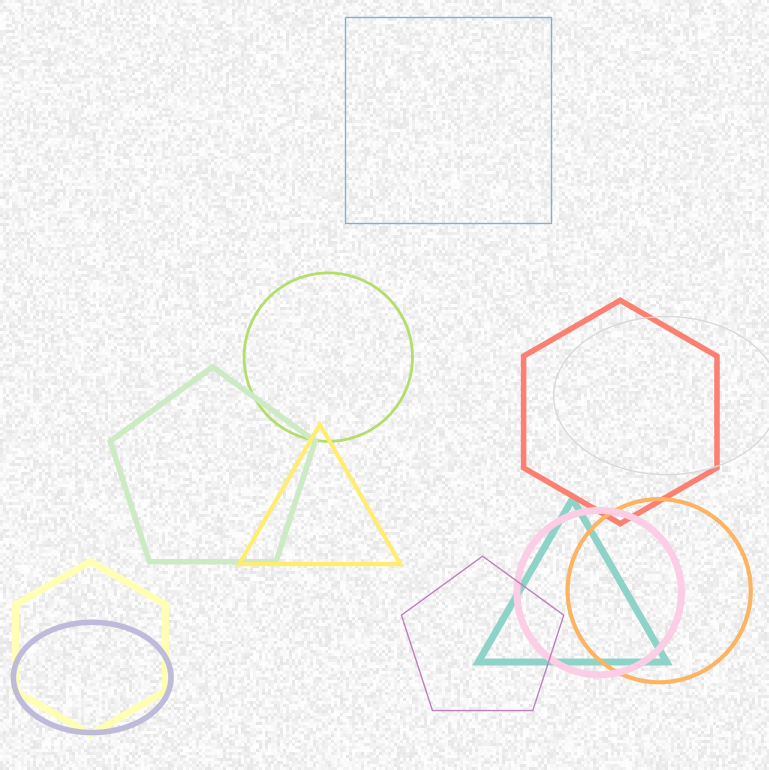[{"shape": "triangle", "thickness": 2.5, "radius": 0.71, "center": [0.743, 0.211]}, {"shape": "hexagon", "thickness": 2.5, "radius": 0.56, "center": [0.118, 0.159]}, {"shape": "oval", "thickness": 2, "radius": 0.51, "center": [0.12, 0.12]}, {"shape": "hexagon", "thickness": 2, "radius": 0.73, "center": [0.806, 0.465]}, {"shape": "square", "thickness": 0.5, "radius": 0.67, "center": [0.582, 0.845]}, {"shape": "circle", "thickness": 1.5, "radius": 0.59, "center": [0.856, 0.233]}, {"shape": "circle", "thickness": 1, "radius": 0.55, "center": [0.426, 0.536]}, {"shape": "circle", "thickness": 2.5, "radius": 0.53, "center": [0.778, 0.23]}, {"shape": "oval", "thickness": 0.5, "radius": 0.73, "center": [0.866, 0.486]}, {"shape": "pentagon", "thickness": 0.5, "radius": 0.55, "center": [0.627, 0.167]}, {"shape": "pentagon", "thickness": 2, "radius": 0.7, "center": [0.276, 0.384]}, {"shape": "triangle", "thickness": 1.5, "radius": 0.6, "center": [0.415, 0.328]}]